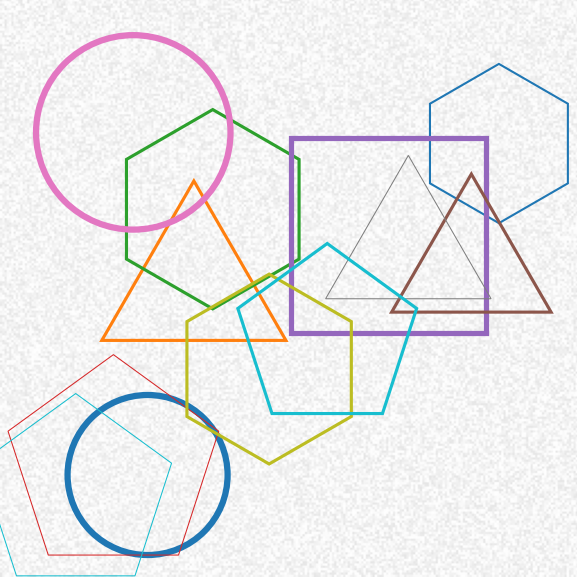[{"shape": "hexagon", "thickness": 1, "radius": 0.69, "center": [0.864, 0.751]}, {"shape": "circle", "thickness": 3, "radius": 0.69, "center": [0.256, 0.177]}, {"shape": "triangle", "thickness": 1.5, "radius": 0.92, "center": [0.336, 0.502]}, {"shape": "hexagon", "thickness": 1.5, "radius": 0.86, "center": [0.368, 0.637]}, {"shape": "pentagon", "thickness": 0.5, "radius": 0.96, "center": [0.196, 0.193]}, {"shape": "square", "thickness": 2.5, "radius": 0.84, "center": [0.673, 0.591]}, {"shape": "triangle", "thickness": 1.5, "radius": 0.8, "center": [0.816, 0.538]}, {"shape": "circle", "thickness": 3, "radius": 0.84, "center": [0.231, 0.77]}, {"shape": "triangle", "thickness": 0.5, "radius": 0.83, "center": [0.707, 0.565]}, {"shape": "hexagon", "thickness": 1.5, "radius": 0.82, "center": [0.466, 0.36]}, {"shape": "pentagon", "thickness": 1.5, "radius": 0.81, "center": [0.567, 0.415]}, {"shape": "pentagon", "thickness": 0.5, "radius": 0.87, "center": [0.131, 0.143]}]